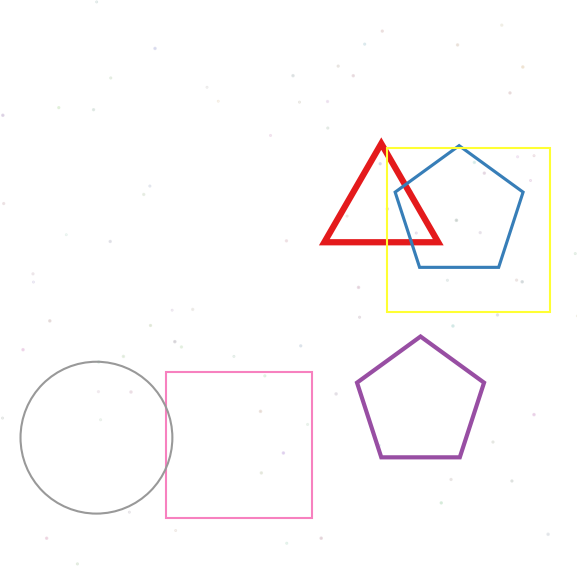[{"shape": "triangle", "thickness": 3, "radius": 0.57, "center": [0.66, 0.637]}, {"shape": "pentagon", "thickness": 1.5, "radius": 0.58, "center": [0.795, 0.63]}, {"shape": "pentagon", "thickness": 2, "radius": 0.58, "center": [0.728, 0.301]}, {"shape": "square", "thickness": 1, "radius": 0.71, "center": [0.811, 0.601]}, {"shape": "square", "thickness": 1, "radius": 0.63, "center": [0.414, 0.228]}, {"shape": "circle", "thickness": 1, "radius": 0.66, "center": [0.167, 0.241]}]